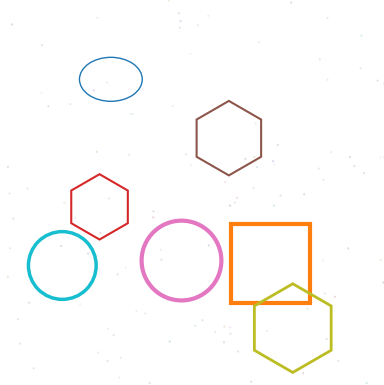[{"shape": "oval", "thickness": 1, "radius": 0.41, "center": [0.288, 0.794]}, {"shape": "square", "thickness": 3, "radius": 0.51, "center": [0.703, 0.316]}, {"shape": "hexagon", "thickness": 1.5, "radius": 0.42, "center": [0.259, 0.463]}, {"shape": "hexagon", "thickness": 1.5, "radius": 0.48, "center": [0.594, 0.641]}, {"shape": "circle", "thickness": 3, "radius": 0.52, "center": [0.471, 0.323]}, {"shape": "hexagon", "thickness": 2, "radius": 0.58, "center": [0.76, 0.148]}, {"shape": "circle", "thickness": 2.5, "radius": 0.44, "center": [0.162, 0.31]}]